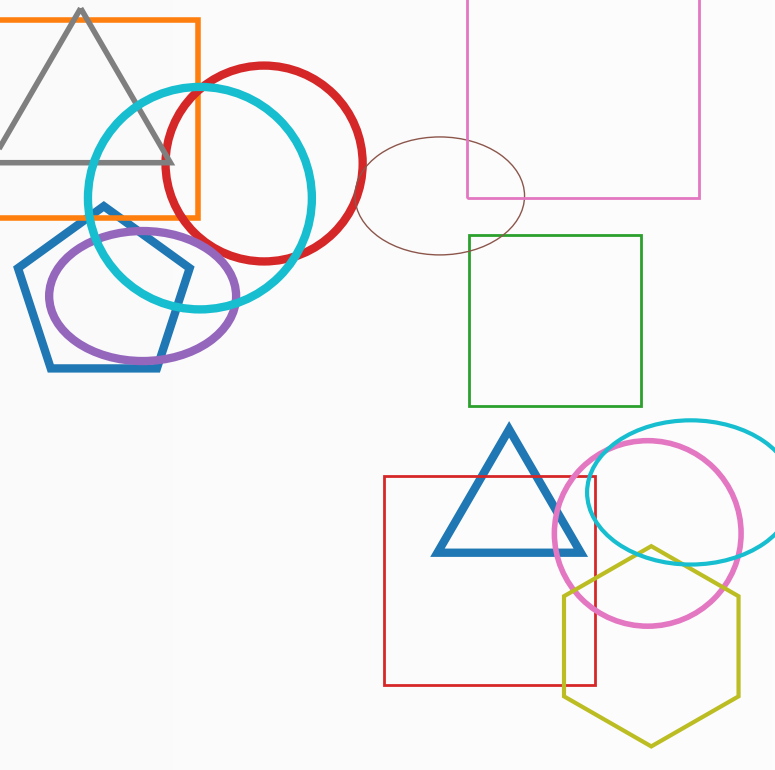[{"shape": "triangle", "thickness": 3, "radius": 0.53, "center": [0.657, 0.336]}, {"shape": "pentagon", "thickness": 3, "radius": 0.58, "center": [0.134, 0.616]}, {"shape": "square", "thickness": 2, "radius": 0.65, "center": [0.127, 0.846]}, {"shape": "square", "thickness": 1, "radius": 0.56, "center": [0.716, 0.584]}, {"shape": "circle", "thickness": 3, "radius": 0.64, "center": [0.341, 0.788]}, {"shape": "square", "thickness": 1, "radius": 0.68, "center": [0.631, 0.246]}, {"shape": "oval", "thickness": 3, "radius": 0.6, "center": [0.184, 0.616]}, {"shape": "oval", "thickness": 0.5, "radius": 0.55, "center": [0.567, 0.746]}, {"shape": "circle", "thickness": 2, "radius": 0.6, "center": [0.836, 0.307]}, {"shape": "square", "thickness": 1, "radius": 0.75, "center": [0.752, 0.892]}, {"shape": "triangle", "thickness": 2, "radius": 0.67, "center": [0.104, 0.856]}, {"shape": "hexagon", "thickness": 1.5, "radius": 0.65, "center": [0.84, 0.161]}, {"shape": "circle", "thickness": 3, "radius": 0.72, "center": [0.258, 0.743]}, {"shape": "oval", "thickness": 1.5, "radius": 0.67, "center": [0.891, 0.36]}]